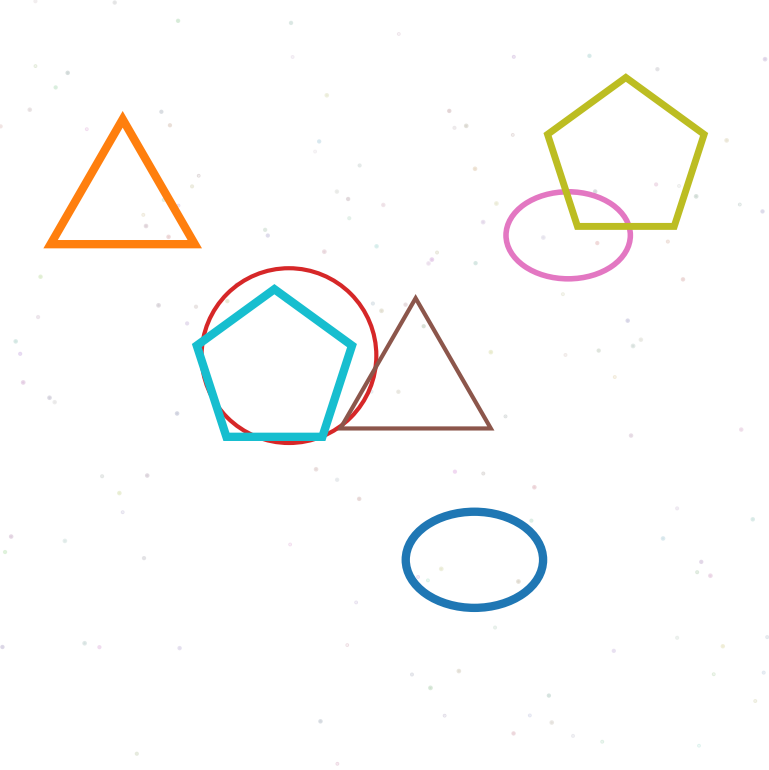[{"shape": "oval", "thickness": 3, "radius": 0.45, "center": [0.616, 0.273]}, {"shape": "triangle", "thickness": 3, "radius": 0.54, "center": [0.159, 0.737]}, {"shape": "circle", "thickness": 1.5, "radius": 0.57, "center": [0.375, 0.538]}, {"shape": "triangle", "thickness": 1.5, "radius": 0.56, "center": [0.54, 0.5]}, {"shape": "oval", "thickness": 2, "radius": 0.4, "center": [0.738, 0.694]}, {"shape": "pentagon", "thickness": 2.5, "radius": 0.53, "center": [0.813, 0.792]}, {"shape": "pentagon", "thickness": 3, "radius": 0.53, "center": [0.356, 0.518]}]